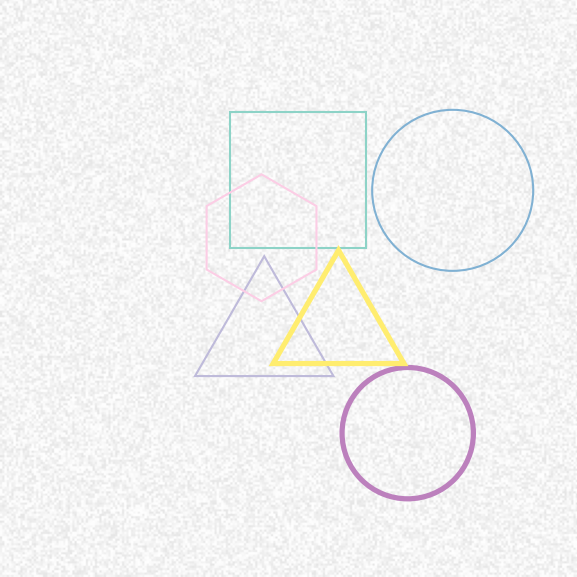[{"shape": "square", "thickness": 1, "radius": 0.59, "center": [0.516, 0.687]}, {"shape": "triangle", "thickness": 1, "radius": 0.69, "center": [0.458, 0.417]}, {"shape": "circle", "thickness": 1, "radius": 0.7, "center": [0.784, 0.67]}, {"shape": "hexagon", "thickness": 1, "radius": 0.55, "center": [0.453, 0.587]}, {"shape": "circle", "thickness": 2.5, "radius": 0.57, "center": [0.706, 0.249]}, {"shape": "triangle", "thickness": 2.5, "radius": 0.65, "center": [0.586, 0.435]}]